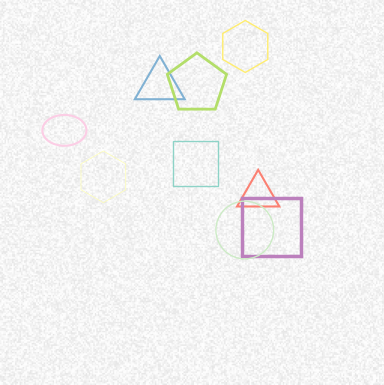[{"shape": "square", "thickness": 1, "radius": 0.29, "center": [0.509, 0.575]}, {"shape": "hexagon", "thickness": 0.5, "radius": 0.34, "center": [0.268, 0.541]}, {"shape": "triangle", "thickness": 1.5, "radius": 0.32, "center": [0.671, 0.495]}, {"shape": "triangle", "thickness": 1.5, "radius": 0.37, "center": [0.415, 0.78]}, {"shape": "pentagon", "thickness": 2, "radius": 0.4, "center": [0.512, 0.782]}, {"shape": "oval", "thickness": 1.5, "radius": 0.29, "center": [0.167, 0.661]}, {"shape": "square", "thickness": 2.5, "radius": 0.38, "center": [0.705, 0.41]}, {"shape": "circle", "thickness": 1, "radius": 0.38, "center": [0.636, 0.403]}, {"shape": "hexagon", "thickness": 1, "radius": 0.34, "center": [0.637, 0.879]}]